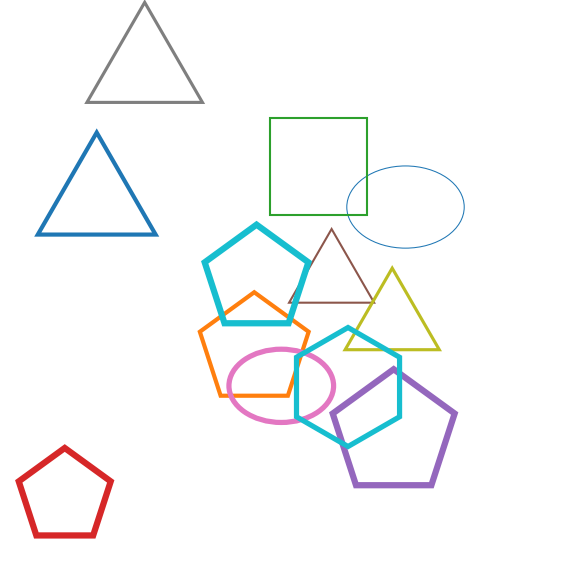[{"shape": "oval", "thickness": 0.5, "radius": 0.51, "center": [0.702, 0.641]}, {"shape": "triangle", "thickness": 2, "radius": 0.59, "center": [0.167, 0.652]}, {"shape": "pentagon", "thickness": 2, "radius": 0.5, "center": [0.44, 0.394]}, {"shape": "square", "thickness": 1, "radius": 0.42, "center": [0.552, 0.711]}, {"shape": "pentagon", "thickness": 3, "radius": 0.42, "center": [0.112, 0.14]}, {"shape": "pentagon", "thickness": 3, "radius": 0.56, "center": [0.682, 0.249]}, {"shape": "triangle", "thickness": 1, "radius": 0.43, "center": [0.574, 0.518]}, {"shape": "oval", "thickness": 2.5, "radius": 0.45, "center": [0.487, 0.331]}, {"shape": "triangle", "thickness": 1.5, "radius": 0.58, "center": [0.251, 0.88]}, {"shape": "triangle", "thickness": 1.5, "radius": 0.47, "center": [0.679, 0.441]}, {"shape": "pentagon", "thickness": 3, "radius": 0.47, "center": [0.444, 0.516]}, {"shape": "hexagon", "thickness": 2.5, "radius": 0.52, "center": [0.603, 0.329]}]